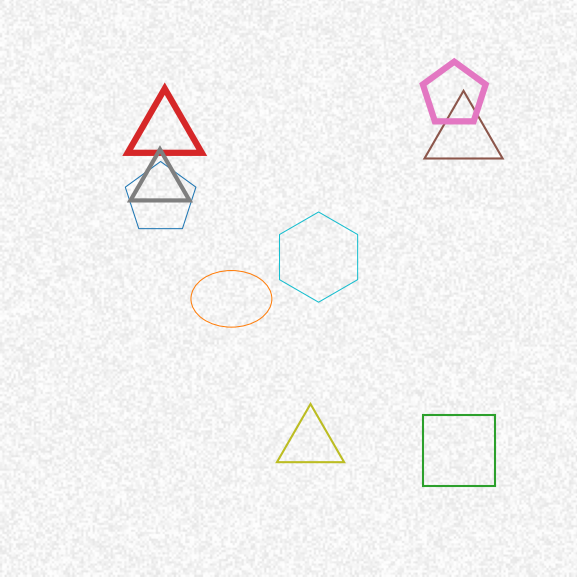[{"shape": "pentagon", "thickness": 0.5, "radius": 0.32, "center": [0.278, 0.655]}, {"shape": "oval", "thickness": 0.5, "radius": 0.35, "center": [0.401, 0.482]}, {"shape": "square", "thickness": 1, "radius": 0.31, "center": [0.795, 0.219]}, {"shape": "triangle", "thickness": 3, "radius": 0.37, "center": [0.285, 0.772]}, {"shape": "triangle", "thickness": 1, "radius": 0.39, "center": [0.803, 0.764]}, {"shape": "pentagon", "thickness": 3, "radius": 0.29, "center": [0.787, 0.835]}, {"shape": "triangle", "thickness": 2, "radius": 0.29, "center": [0.277, 0.682]}, {"shape": "triangle", "thickness": 1, "radius": 0.34, "center": [0.538, 0.232]}, {"shape": "hexagon", "thickness": 0.5, "radius": 0.39, "center": [0.552, 0.554]}]